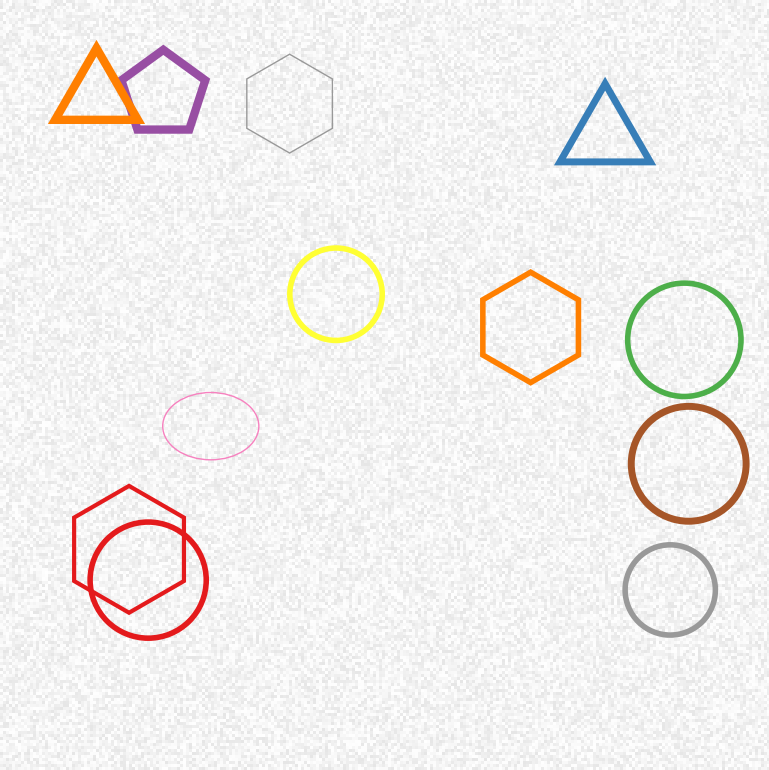[{"shape": "hexagon", "thickness": 1.5, "radius": 0.41, "center": [0.168, 0.287]}, {"shape": "circle", "thickness": 2, "radius": 0.38, "center": [0.192, 0.247]}, {"shape": "triangle", "thickness": 2.5, "radius": 0.34, "center": [0.786, 0.824]}, {"shape": "circle", "thickness": 2, "radius": 0.37, "center": [0.889, 0.559]}, {"shape": "pentagon", "thickness": 3, "radius": 0.29, "center": [0.212, 0.878]}, {"shape": "triangle", "thickness": 3, "radius": 0.31, "center": [0.125, 0.875]}, {"shape": "hexagon", "thickness": 2, "radius": 0.36, "center": [0.689, 0.575]}, {"shape": "circle", "thickness": 2, "radius": 0.3, "center": [0.436, 0.618]}, {"shape": "circle", "thickness": 2.5, "radius": 0.37, "center": [0.894, 0.398]}, {"shape": "oval", "thickness": 0.5, "radius": 0.31, "center": [0.274, 0.447]}, {"shape": "circle", "thickness": 2, "radius": 0.29, "center": [0.87, 0.234]}, {"shape": "hexagon", "thickness": 0.5, "radius": 0.32, "center": [0.376, 0.865]}]